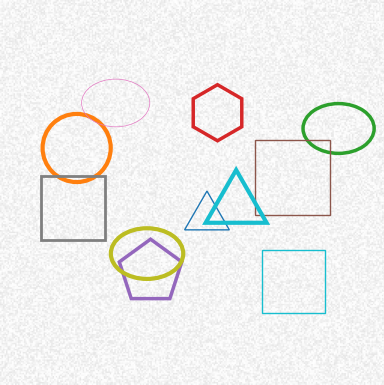[{"shape": "triangle", "thickness": 1, "radius": 0.34, "center": [0.538, 0.437]}, {"shape": "circle", "thickness": 3, "radius": 0.44, "center": [0.199, 0.616]}, {"shape": "oval", "thickness": 2.5, "radius": 0.46, "center": [0.879, 0.666]}, {"shape": "hexagon", "thickness": 2.5, "radius": 0.36, "center": [0.565, 0.707]}, {"shape": "pentagon", "thickness": 2.5, "radius": 0.43, "center": [0.391, 0.293]}, {"shape": "square", "thickness": 1, "radius": 0.49, "center": [0.759, 0.539]}, {"shape": "oval", "thickness": 0.5, "radius": 0.44, "center": [0.301, 0.733]}, {"shape": "square", "thickness": 2, "radius": 0.42, "center": [0.19, 0.458]}, {"shape": "oval", "thickness": 3, "radius": 0.47, "center": [0.382, 0.341]}, {"shape": "triangle", "thickness": 3, "radius": 0.46, "center": [0.613, 0.467]}, {"shape": "square", "thickness": 1, "radius": 0.41, "center": [0.762, 0.269]}]